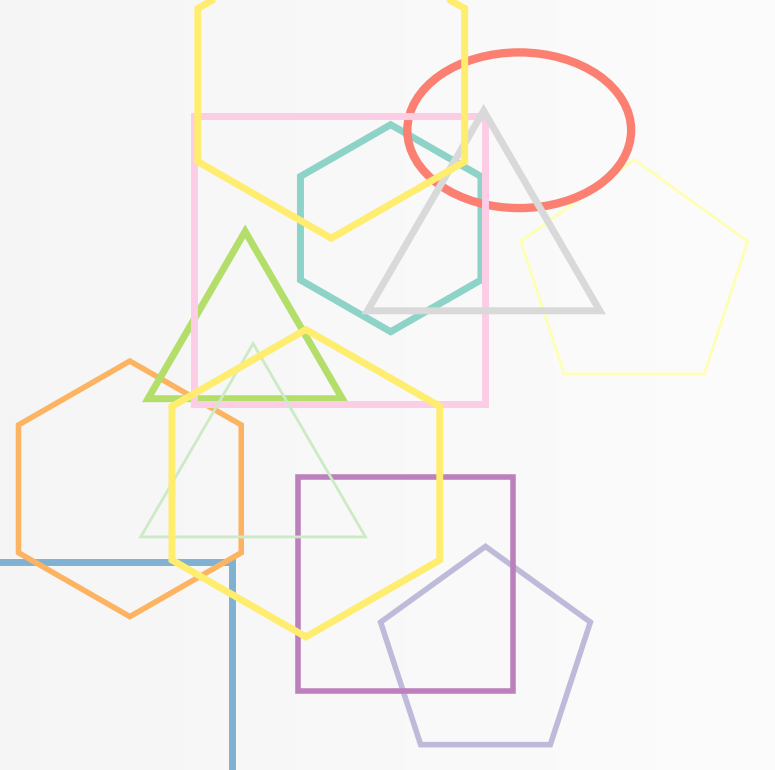[{"shape": "hexagon", "thickness": 2.5, "radius": 0.67, "center": [0.504, 0.704]}, {"shape": "pentagon", "thickness": 1, "radius": 0.77, "center": [0.818, 0.639]}, {"shape": "pentagon", "thickness": 2, "radius": 0.71, "center": [0.626, 0.148]}, {"shape": "oval", "thickness": 3, "radius": 0.72, "center": [0.67, 0.831]}, {"shape": "square", "thickness": 2.5, "radius": 0.77, "center": [0.145, 0.115]}, {"shape": "hexagon", "thickness": 2, "radius": 0.83, "center": [0.168, 0.365]}, {"shape": "triangle", "thickness": 2.5, "radius": 0.72, "center": [0.316, 0.555]}, {"shape": "square", "thickness": 2.5, "radius": 0.94, "center": [0.438, 0.662]}, {"shape": "triangle", "thickness": 2.5, "radius": 0.87, "center": [0.624, 0.683]}, {"shape": "square", "thickness": 2, "radius": 0.69, "center": [0.524, 0.242]}, {"shape": "triangle", "thickness": 1, "radius": 0.84, "center": [0.327, 0.386]}, {"shape": "hexagon", "thickness": 2.5, "radius": 0.99, "center": [0.427, 0.889]}, {"shape": "hexagon", "thickness": 2.5, "radius": 1.0, "center": [0.395, 0.372]}]